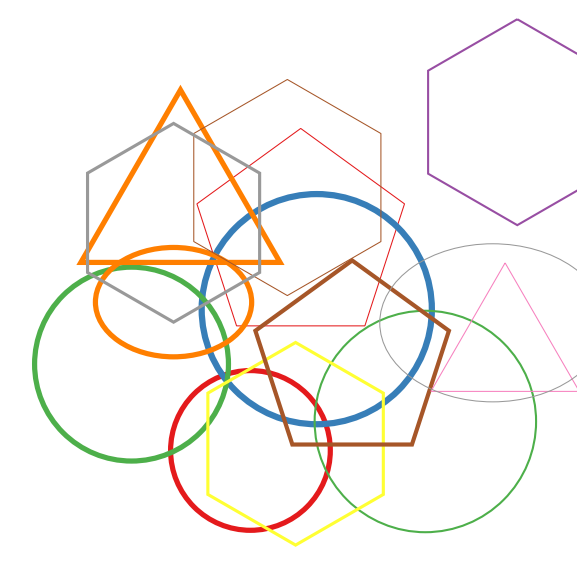[{"shape": "circle", "thickness": 2.5, "radius": 0.69, "center": [0.434, 0.219]}, {"shape": "pentagon", "thickness": 0.5, "radius": 0.94, "center": [0.521, 0.588]}, {"shape": "circle", "thickness": 3, "radius": 1.0, "center": [0.549, 0.464]}, {"shape": "circle", "thickness": 1, "radius": 0.96, "center": [0.737, 0.269]}, {"shape": "circle", "thickness": 2.5, "radius": 0.84, "center": [0.228, 0.369]}, {"shape": "hexagon", "thickness": 1, "radius": 0.89, "center": [0.896, 0.788]}, {"shape": "triangle", "thickness": 2.5, "radius": 1.0, "center": [0.312, 0.644]}, {"shape": "oval", "thickness": 2.5, "radius": 0.68, "center": [0.301, 0.476]}, {"shape": "hexagon", "thickness": 1.5, "radius": 0.88, "center": [0.512, 0.231]}, {"shape": "hexagon", "thickness": 0.5, "radius": 0.94, "center": [0.498, 0.674]}, {"shape": "pentagon", "thickness": 2, "radius": 0.88, "center": [0.61, 0.372]}, {"shape": "triangle", "thickness": 0.5, "radius": 0.74, "center": [0.875, 0.396]}, {"shape": "hexagon", "thickness": 1.5, "radius": 0.86, "center": [0.301, 0.613]}, {"shape": "oval", "thickness": 0.5, "radius": 0.98, "center": [0.853, 0.44]}]